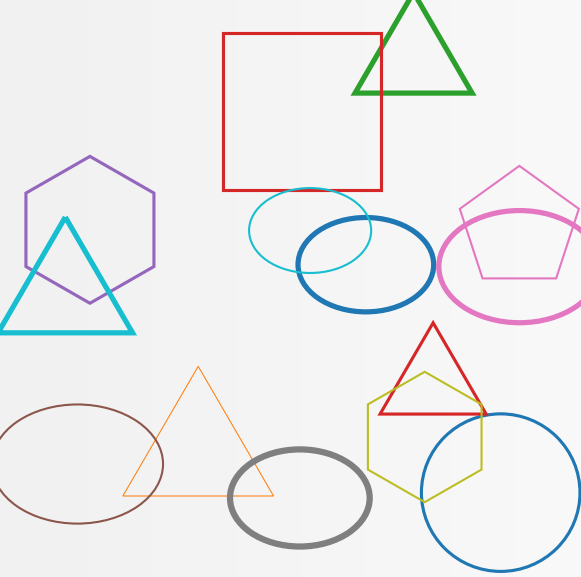[{"shape": "oval", "thickness": 2.5, "radius": 0.58, "center": [0.629, 0.541]}, {"shape": "circle", "thickness": 1.5, "radius": 0.68, "center": [0.861, 0.146]}, {"shape": "triangle", "thickness": 0.5, "radius": 0.75, "center": [0.341, 0.215]}, {"shape": "triangle", "thickness": 2.5, "radius": 0.58, "center": [0.712, 0.896]}, {"shape": "square", "thickness": 1.5, "radius": 0.68, "center": [0.519, 0.805]}, {"shape": "triangle", "thickness": 1.5, "radius": 0.53, "center": [0.745, 0.335]}, {"shape": "hexagon", "thickness": 1.5, "radius": 0.64, "center": [0.155, 0.601]}, {"shape": "oval", "thickness": 1, "radius": 0.74, "center": [0.133, 0.196]}, {"shape": "pentagon", "thickness": 1, "radius": 0.54, "center": [0.894, 0.604]}, {"shape": "oval", "thickness": 2.5, "radius": 0.69, "center": [0.894, 0.537]}, {"shape": "oval", "thickness": 3, "radius": 0.6, "center": [0.516, 0.137]}, {"shape": "hexagon", "thickness": 1, "radius": 0.56, "center": [0.731, 0.242]}, {"shape": "triangle", "thickness": 2.5, "radius": 0.67, "center": [0.112, 0.49]}, {"shape": "oval", "thickness": 1, "radius": 0.53, "center": [0.534, 0.6]}]